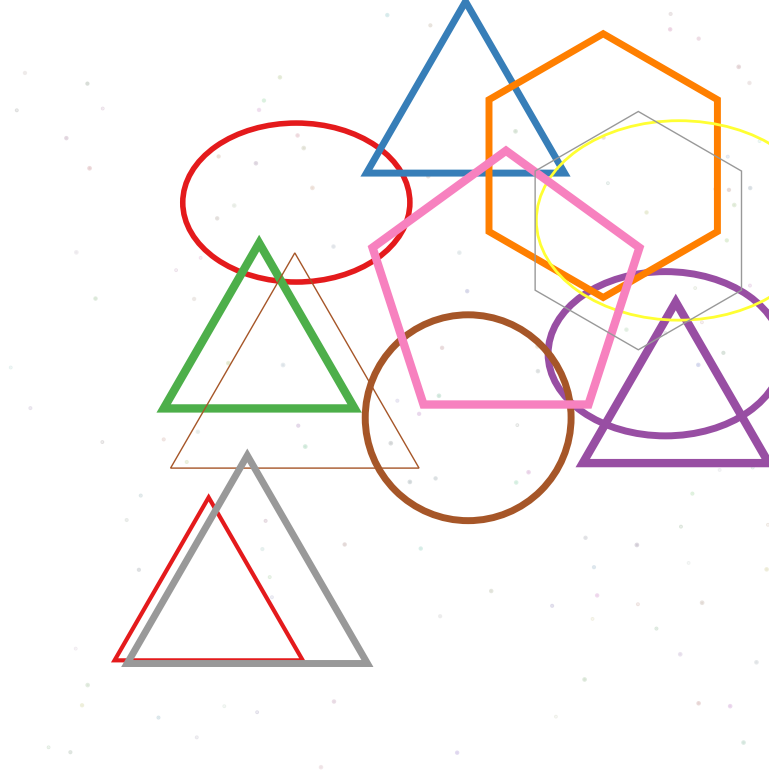[{"shape": "triangle", "thickness": 1.5, "radius": 0.71, "center": [0.271, 0.213]}, {"shape": "oval", "thickness": 2, "radius": 0.74, "center": [0.385, 0.737]}, {"shape": "triangle", "thickness": 2.5, "radius": 0.74, "center": [0.605, 0.849]}, {"shape": "triangle", "thickness": 3, "radius": 0.72, "center": [0.337, 0.541]}, {"shape": "triangle", "thickness": 3, "radius": 0.7, "center": [0.878, 0.468]}, {"shape": "oval", "thickness": 2.5, "radius": 0.76, "center": [0.864, 0.541]}, {"shape": "hexagon", "thickness": 2.5, "radius": 0.86, "center": [0.783, 0.785]}, {"shape": "oval", "thickness": 1, "radius": 0.93, "center": [0.882, 0.714]}, {"shape": "triangle", "thickness": 0.5, "radius": 0.93, "center": [0.383, 0.485]}, {"shape": "circle", "thickness": 2.5, "radius": 0.67, "center": [0.608, 0.457]}, {"shape": "pentagon", "thickness": 3, "radius": 0.91, "center": [0.657, 0.622]}, {"shape": "hexagon", "thickness": 0.5, "radius": 0.77, "center": [0.829, 0.7]}, {"shape": "triangle", "thickness": 2.5, "radius": 0.9, "center": [0.321, 0.228]}]